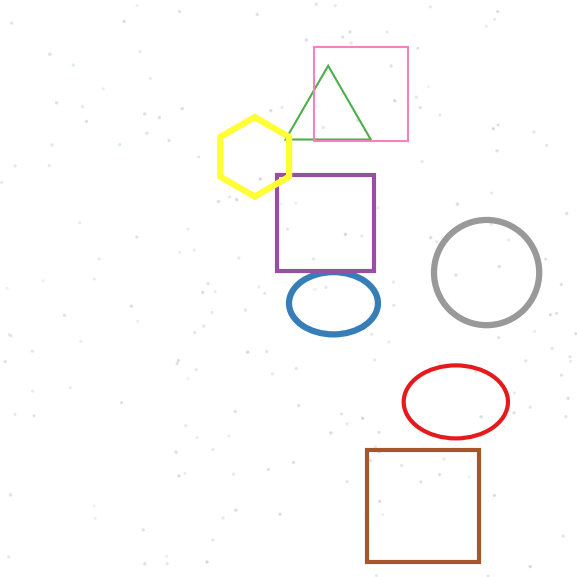[{"shape": "oval", "thickness": 2, "radius": 0.45, "center": [0.789, 0.303]}, {"shape": "oval", "thickness": 3, "radius": 0.39, "center": [0.577, 0.474]}, {"shape": "triangle", "thickness": 1, "radius": 0.43, "center": [0.568, 0.8]}, {"shape": "square", "thickness": 2, "radius": 0.42, "center": [0.564, 0.613]}, {"shape": "hexagon", "thickness": 3, "radius": 0.34, "center": [0.441, 0.728]}, {"shape": "square", "thickness": 2, "radius": 0.49, "center": [0.733, 0.123]}, {"shape": "square", "thickness": 1, "radius": 0.41, "center": [0.625, 0.837]}, {"shape": "circle", "thickness": 3, "radius": 0.46, "center": [0.843, 0.527]}]